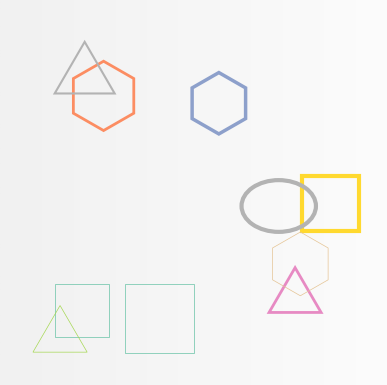[{"shape": "square", "thickness": 0.5, "radius": 0.35, "center": [0.211, 0.194]}, {"shape": "square", "thickness": 0.5, "radius": 0.45, "center": [0.411, 0.172]}, {"shape": "hexagon", "thickness": 2, "radius": 0.45, "center": [0.267, 0.751]}, {"shape": "hexagon", "thickness": 2.5, "radius": 0.4, "center": [0.565, 0.732]}, {"shape": "triangle", "thickness": 2, "radius": 0.39, "center": [0.762, 0.227]}, {"shape": "triangle", "thickness": 0.5, "radius": 0.4, "center": [0.155, 0.126]}, {"shape": "square", "thickness": 3, "radius": 0.36, "center": [0.853, 0.471]}, {"shape": "hexagon", "thickness": 0.5, "radius": 0.41, "center": [0.775, 0.315]}, {"shape": "oval", "thickness": 3, "radius": 0.48, "center": [0.719, 0.465]}, {"shape": "triangle", "thickness": 1.5, "radius": 0.45, "center": [0.219, 0.802]}]